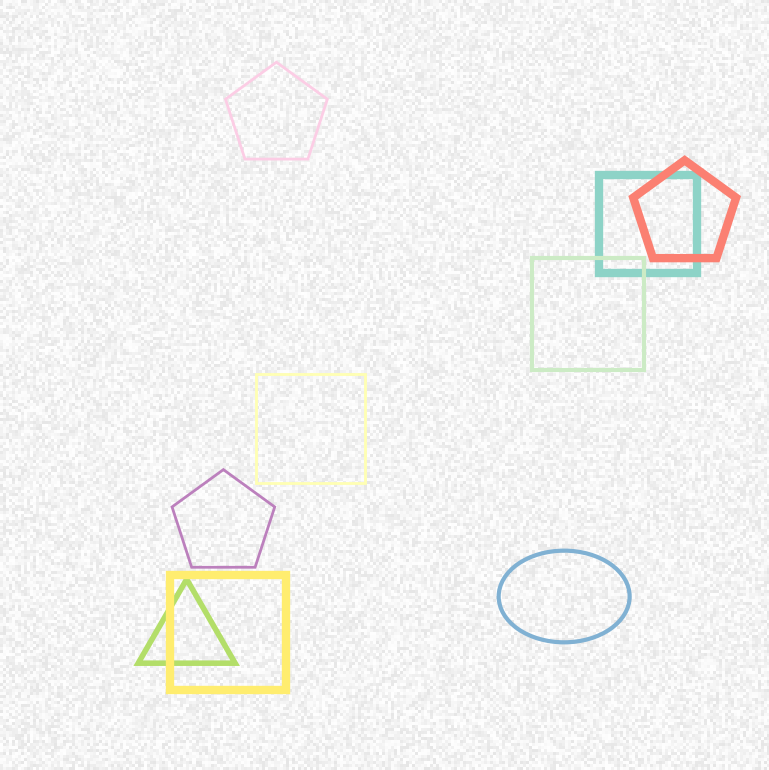[{"shape": "square", "thickness": 3, "radius": 0.32, "center": [0.841, 0.709]}, {"shape": "square", "thickness": 1, "radius": 0.35, "center": [0.403, 0.444]}, {"shape": "pentagon", "thickness": 3, "radius": 0.35, "center": [0.889, 0.722]}, {"shape": "oval", "thickness": 1.5, "radius": 0.43, "center": [0.733, 0.225]}, {"shape": "triangle", "thickness": 2, "radius": 0.36, "center": [0.242, 0.175]}, {"shape": "pentagon", "thickness": 1, "radius": 0.35, "center": [0.359, 0.85]}, {"shape": "pentagon", "thickness": 1, "radius": 0.35, "center": [0.29, 0.32]}, {"shape": "square", "thickness": 1.5, "radius": 0.36, "center": [0.763, 0.592]}, {"shape": "square", "thickness": 3, "radius": 0.37, "center": [0.296, 0.179]}]